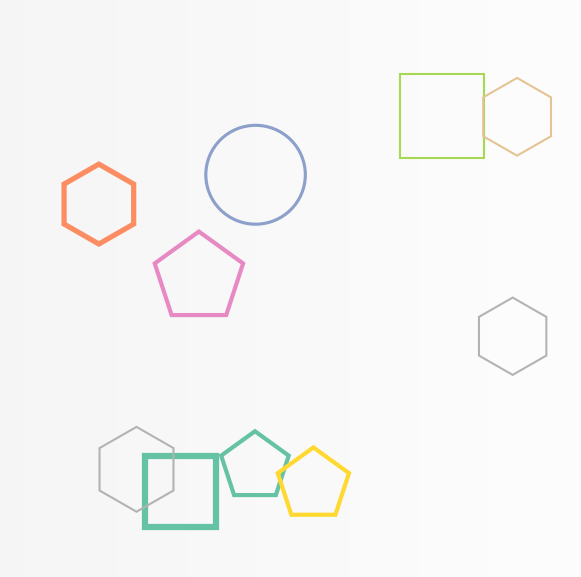[{"shape": "square", "thickness": 3, "radius": 0.31, "center": [0.311, 0.148]}, {"shape": "pentagon", "thickness": 2, "radius": 0.31, "center": [0.439, 0.191]}, {"shape": "hexagon", "thickness": 2.5, "radius": 0.35, "center": [0.17, 0.646]}, {"shape": "circle", "thickness": 1.5, "radius": 0.43, "center": [0.44, 0.697]}, {"shape": "pentagon", "thickness": 2, "radius": 0.4, "center": [0.342, 0.518]}, {"shape": "square", "thickness": 1, "radius": 0.36, "center": [0.76, 0.798]}, {"shape": "pentagon", "thickness": 2, "radius": 0.32, "center": [0.539, 0.16]}, {"shape": "hexagon", "thickness": 1, "radius": 0.34, "center": [0.89, 0.797]}, {"shape": "hexagon", "thickness": 1, "radius": 0.33, "center": [0.882, 0.417]}, {"shape": "hexagon", "thickness": 1, "radius": 0.37, "center": [0.235, 0.186]}]